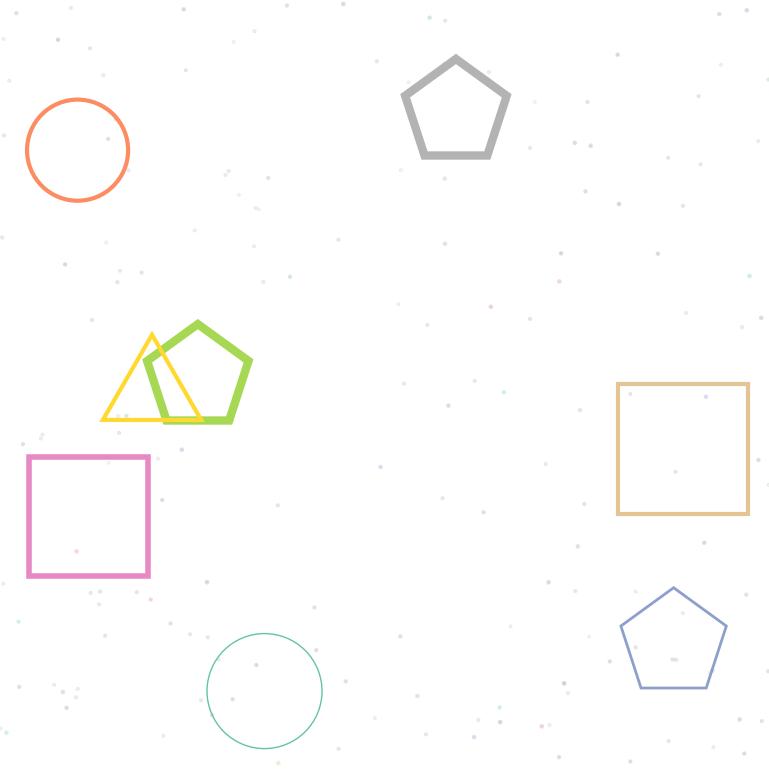[{"shape": "circle", "thickness": 0.5, "radius": 0.37, "center": [0.344, 0.102]}, {"shape": "circle", "thickness": 1.5, "radius": 0.33, "center": [0.101, 0.805]}, {"shape": "pentagon", "thickness": 1, "radius": 0.36, "center": [0.875, 0.165]}, {"shape": "square", "thickness": 2, "radius": 0.39, "center": [0.115, 0.329]}, {"shape": "pentagon", "thickness": 3, "radius": 0.35, "center": [0.257, 0.51]}, {"shape": "triangle", "thickness": 1.5, "radius": 0.37, "center": [0.197, 0.491]}, {"shape": "square", "thickness": 1.5, "radius": 0.42, "center": [0.887, 0.417]}, {"shape": "pentagon", "thickness": 3, "radius": 0.35, "center": [0.592, 0.854]}]